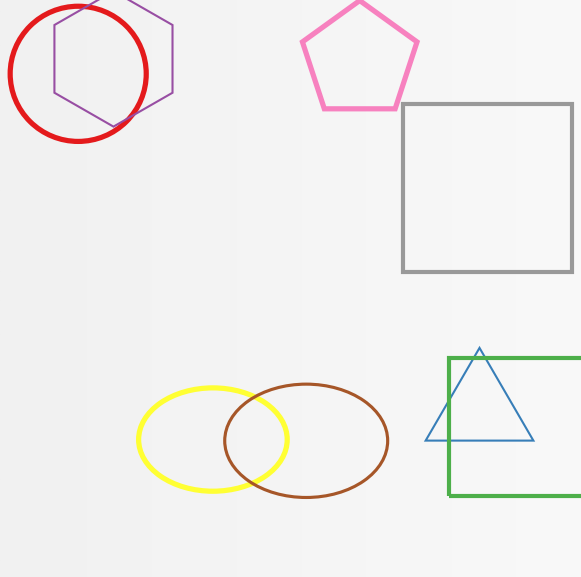[{"shape": "circle", "thickness": 2.5, "radius": 0.59, "center": [0.135, 0.871]}, {"shape": "triangle", "thickness": 1, "radius": 0.54, "center": [0.825, 0.29]}, {"shape": "square", "thickness": 2, "radius": 0.6, "center": [0.892, 0.26]}, {"shape": "hexagon", "thickness": 1, "radius": 0.59, "center": [0.195, 0.897]}, {"shape": "oval", "thickness": 2.5, "radius": 0.64, "center": [0.366, 0.238]}, {"shape": "oval", "thickness": 1.5, "radius": 0.7, "center": [0.527, 0.236]}, {"shape": "pentagon", "thickness": 2.5, "radius": 0.52, "center": [0.619, 0.895]}, {"shape": "square", "thickness": 2, "radius": 0.73, "center": [0.84, 0.674]}]